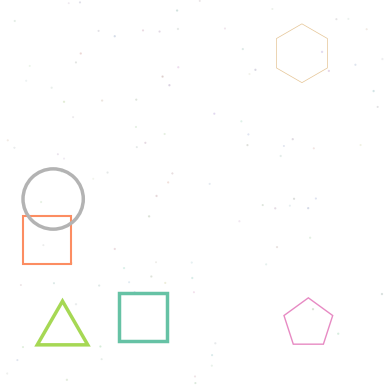[{"shape": "square", "thickness": 2.5, "radius": 0.31, "center": [0.371, 0.177]}, {"shape": "square", "thickness": 1.5, "radius": 0.31, "center": [0.122, 0.377]}, {"shape": "pentagon", "thickness": 1, "radius": 0.33, "center": [0.801, 0.16]}, {"shape": "triangle", "thickness": 2.5, "radius": 0.38, "center": [0.162, 0.142]}, {"shape": "hexagon", "thickness": 0.5, "radius": 0.38, "center": [0.784, 0.862]}, {"shape": "circle", "thickness": 2.5, "radius": 0.39, "center": [0.138, 0.483]}]